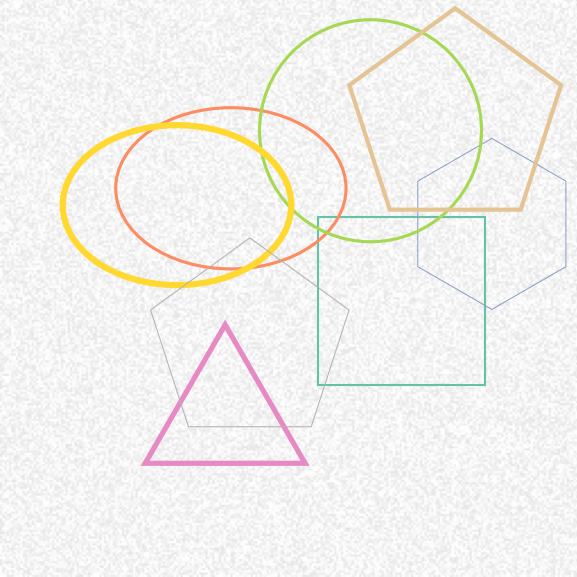[{"shape": "square", "thickness": 1, "radius": 0.73, "center": [0.695, 0.478]}, {"shape": "oval", "thickness": 1.5, "radius": 1.0, "center": [0.4, 0.673]}, {"shape": "hexagon", "thickness": 0.5, "radius": 0.74, "center": [0.852, 0.611]}, {"shape": "triangle", "thickness": 2.5, "radius": 0.8, "center": [0.39, 0.277]}, {"shape": "circle", "thickness": 1.5, "radius": 0.96, "center": [0.642, 0.773]}, {"shape": "oval", "thickness": 3, "radius": 0.99, "center": [0.307, 0.644]}, {"shape": "pentagon", "thickness": 2, "radius": 0.96, "center": [0.788, 0.792]}, {"shape": "pentagon", "thickness": 0.5, "radius": 0.9, "center": [0.433, 0.406]}]